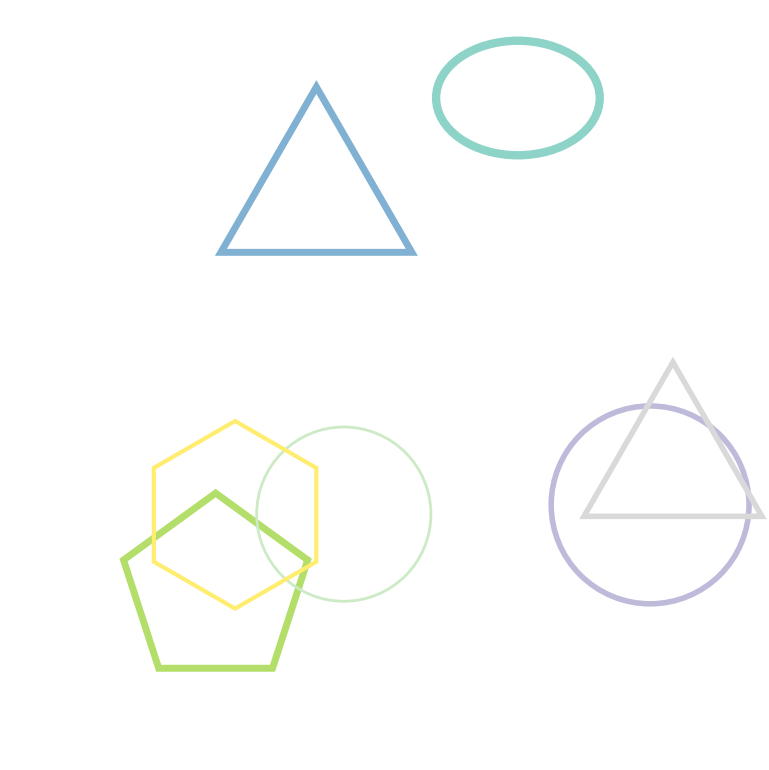[{"shape": "oval", "thickness": 3, "radius": 0.53, "center": [0.673, 0.873]}, {"shape": "circle", "thickness": 2, "radius": 0.64, "center": [0.844, 0.344]}, {"shape": "triangle", "thickness": 2.5, "radius": 0.72, "center": [0.411, 0.744]}, {"shape": "pentagon", "thickness": 2.5, "radius": 0.63, "center": [0.28, 0.234]}, {"shape": "triangle", "thickness": 2, "radius": 0.67, "center": [0.874, 0.396]}, {"shape": "circle", "thickness": 1, "radius": 0.57, "center": [0.446, 0.332]}, {"shape": "hexagon", "thickness": 1.5, "radius": 0.61, "center": [0.305, 0.331]}]